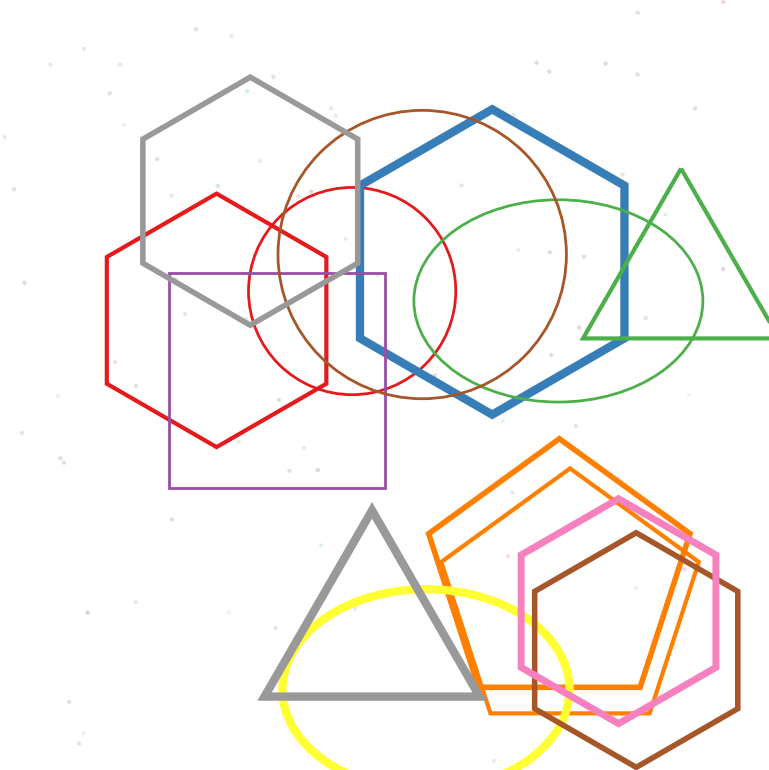[{"shape": "hexagon", "thickness": 1.5, "radius": 0.82, "center": [0.281, 0.584]}, {"shape": "circle", "thickness": 1, "radius": 0.67, "center": [0.457, 0.622]}, {"shape": "hexagon", "thickness": 3, "radius": 0.99, "center": [0.639, 0.66]}, {"shape": "oval", "thickness": 1, "radius": 0.94, "center": [0.725, 0.609]}, {"shape": "triangle", "thickness": 1.5, "radius": 0.74, "center": [0.884, 0.634]}, {"shape": "square", "thickness": 1, "radius": 0.7, "center": [0.36, 0.506]}, {"shape": "pentagon", "thickness": 1.5, "radius": 0.88, "center": [0.74, 0.216]}, {"shape": "pentagon", "thickness": 2, "radius": 0.89, "center": [0.726, 0.252]}, {"shape": "oval", "thickness": 3, "radius": 0.93, "center": [0.553, 0.104]}, {"shape": "hexagon", "thickness": 2, "radius": 0.76, "center": [0.826, 0.156]}, {"shape": "circle", "thickness": 1, "radius": 0.94, "center": [0.548, 0.669]}, {"shape": "hexagon", "thickness": 2.5, "radius": 0.73, "center": [0.803, 0.206]}, {"shape": "hexagon", "thickness": 2, "radius": 0.81, "center": [0.325, 0.739]}, {"shape": "triangle", "thickness": 3, "radius": 0.81, "center": [0.483, 0.176]}]